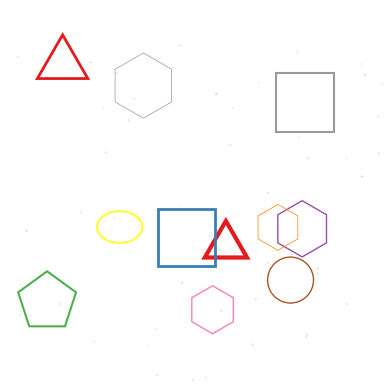[{"shape": "triangle", "thickness": 3, "radius": 0.32, "center": [0.587, 0.363]}, {"shape": "triangle", "thickness": 2, "radius": 0.38, "center": [0.163, 0.834]}, {"shape": "square", "thickness": 2, "radius": 0.37, "center": [0.484, 0.383]}, {"shape": "pentagon", "thickness": 1.5, "radius": 0.39, "center": [0.122, 0.216]}, {"shape": "hexagon", "thickness": 1, "radius": 0.36, "center": [0.785, 0.406]}, {"shape": "hexagon", "thickness": 0.5, "radius": 0.3, "center": [0.722, 0.409]}, {"shape": "oval", "thickness": 1.5, "radius": 0.29, "center": [0.311, 0.41]}, {"shape": "circle", "thickness": 1, "radius": 0.3, "center": [0.755, 0.273]}, {"shape": "hexagon", "thickness": 1, "radius": 0.31, "center": [0.552, 0.195]}, {"shape": "square", "thickness": 1.5, "radius": 0.38, "center": [0.792, 0.734]}, {"shape": "hexagon", "thickness": 0.5, "radius": 0.42, "center": [0.372, 0.778]}]